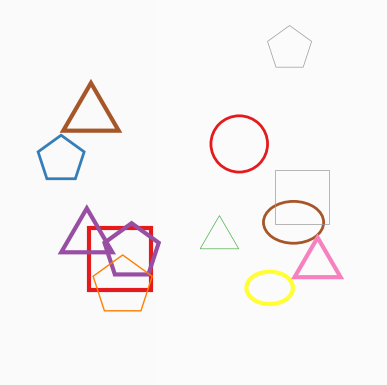[{"shape": "square", "thickness": 3, "radius": 0.4, "center": [0.309, 0.327]}, {"shape": "circle", "thickness": 2, "radius": 0.37, "center": [0.617, 0.626]}, {"shape": "pentagon", "thickness": 2, "radius": 0.31, "center": [0.158, 0.586]}, {"shape": "triangle", "thickness": 0.5, "radius": 0.29, "center": [0.566, 0.383]}, {"shape": "triangle", "thickness": 3, "radius": 0.38, "center": [0.224, 0.383]}, {"shape": "pentagon", "thickness": 3, "radius": 0.37, "center": [0.34, 0.347]}, {"shape": "pentagon", "thickness": 1, "radius": 0.4, "center": [0.317, 0.258]}, {"shape": "oval", "thickness": 3, "radius": 0.3, "center": [0.696, 0.252]}, {"shape": "oval", "thickness": 2, "radius": 0.39, "center": [0.758, 0.423]}, {"shape": "triangle", "thickness": 3, "radius": 0.41, "center": [0.235, 0.702]}, {"shape": "triangle", "thickness": 3, "radius": 0.34, "center": [0.82, 0.314]}, {"shape": "square", "thickness": 0.5, "radius": 0.35, "center": [0.78, 0.488]}, {"shape": "pentagon", "thickness": 0.5, "radius": 0.3, "center": [0.747, 0.874]}]